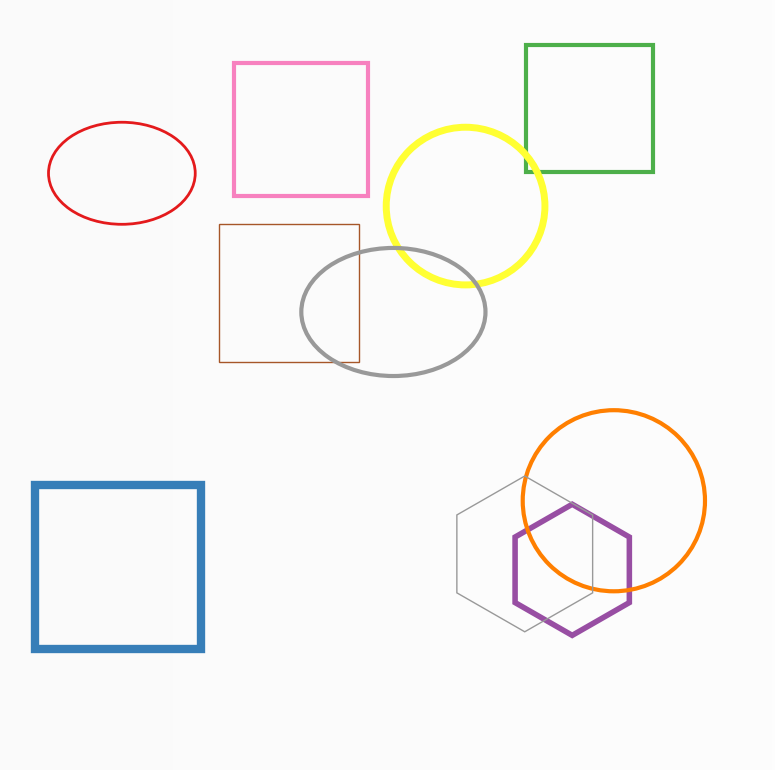[{"shape": "oval", "thickness": 1, "radius": 0.47, "center": [0.157, 0.775]}, {"shape": "square", "thickness": 3, "radius": 0.54, "center": [0.153, 0.264]}, {"shape": "square", "thickness": 1.5, "radius": 0.41, "center": [0.76, 0.859]}, {"shape": "hexagon", "thickness": 2, "radius": 0.43, "center": [0.738, 0.26]}, {"shape": "circle", "thickness": 1.5, "radius": 0.59, "center": [0.792, 0.35]}, {"shape": "circle", "thickness": 2.5, "radius": 0.51, "center": [0.601, 0.732]}, {"shape": "square", "thickness": 0.5, "radius": 0.45, "center": [0.373, 0.62]}, {"shape": "square", "thickness": 1.5, "radius": 0.43, "center": [0.388, 0.832]}, {"shape": "oval", "thickness": 1.5, "radius": 0.59, "center": [0.508, 0.595]}, {"shape": "hexagon", "thickness": 0.5, "radius": 0.51, "center": [0.677, 0.281]}]